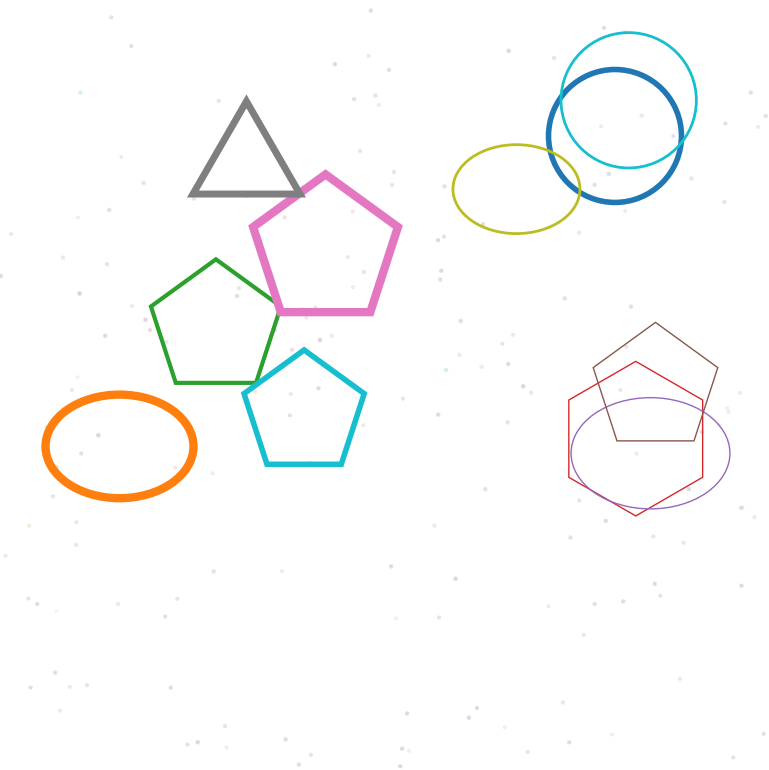[{"shape": "circle", "thickness": 2, "radius": 0.43, "center": [0.799, 0.823]}, {"shape": "oval", "thickness": 3, "radius": 0.48, "center": [0.155, 0.42]}, {"shape": "pentagon", "thickness": 1.5, "radius": 0.44, "center": [0.28, 0.575]}, {"shape": "hexagon", "thickness": 0.5, "radius": 0.5, "center": [0.826, 0.43]}, {"shape": "oval", "thickness": 0.5, "radius": 0.52, "center": [0.845, 0.411]}, {"shape": "pentagon", "thickness": 0.5, "radius": 0.43, "center": [0.851, 0.496]}, {"shape": "pentagon", "thickness": 3, "radius": 0.49, "center": [0.423, 0.675]}, {"shape": "triangle", "thickness": 2.5, "radius": 0.4, "center": [0.32, 0.788]}, {"shape": "oval", "thickness": 1, "radius": 0.41, "center": [0.671, 0.754]}, {"shape": "pentagon", "thickness": 2, "radius": 0.41, "center": [0.395, 0.463]}, {"shape": "circle", "thickness": 1, "radius": 0.44, "center": [0.816, 0.87]}]